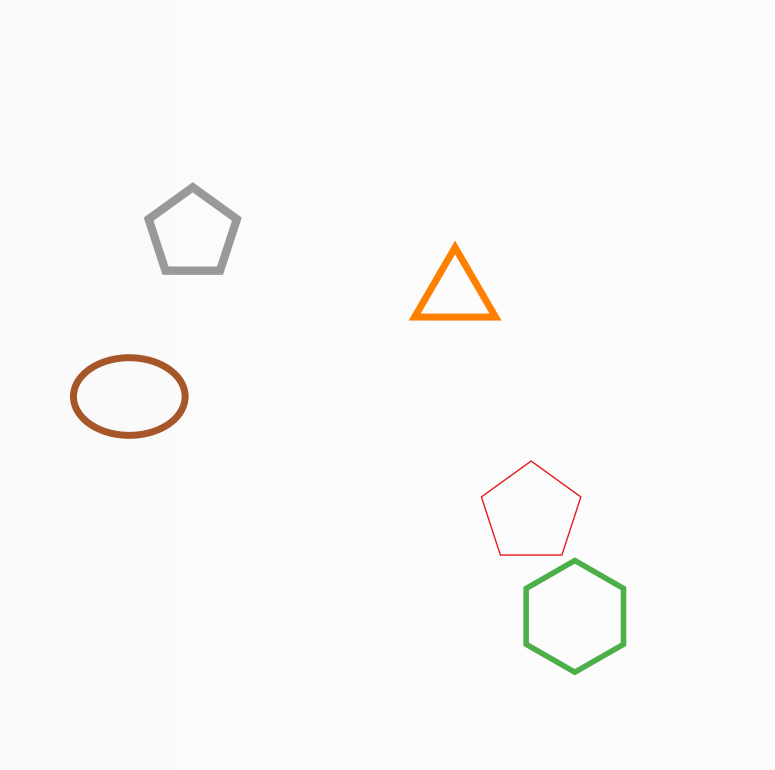[{"shape": "pentagon", "thickness": 0.5, "radius": 0.34, "center": [0.685, 0.334]}, {"shape": "hexagon", "thickness": 2, "radius": 0.36, "center": [0.742, 0.2]}, {"shape": "triangle", "thickness": 2.5, "radius": 0.3, "center": [0.587, 0.618]}, {"shape": "oval", "thickness": 2.5, "radius": 0.36, "center": [0.167, 0.485]}, {"shape": "pentagon", "thickness": 3, "radius": 0.3, "center": [0.249, 0.697]}]